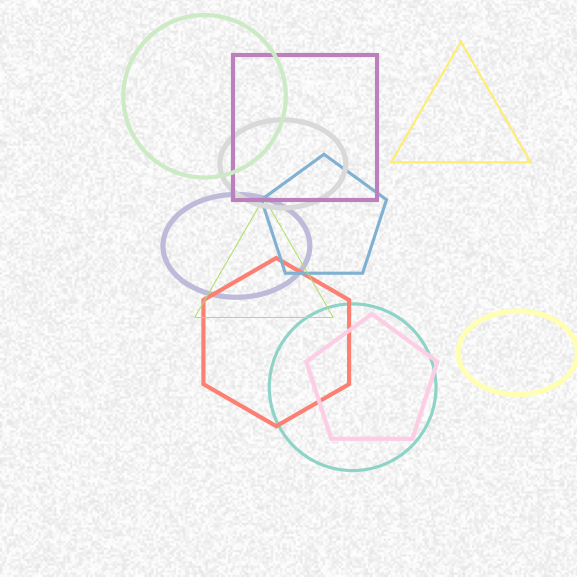[{"shape": "circle", "thickness": 1.5, "radius": 0.72, "center": [0.611, 0.329]}, {"shape": "oval", "thickness": 2.5, "radius": 0.52, "center": [0.896, 0.388]}, {"shape": "oval", "thickness": 2.5, "radius": 0.64, "center": [0.409, 0.573]}, {"shape": "hexagon", "thickness": 2, "radius": 0.73, "center": [0.478, 0.407]}, {"shape": "pentagon", "thickness": 1.5, "radius": 0.57, "center": [0.561, 0.618]}, {"shape": "triangle", "thickness": 0.5, "radius": 0.69, "center": [0.457, 0.519]}, {"shape": "pentagon", "thickness": 2, "radius": 0.6, "center": [0.644, 0.336]}, {"shape": "oval", "thickness": 2.5, "radius": 0.54, "center": [0.49, 0.715]}, {"shape": "square", "thickness": 2, "radius": 0.62, "center": [0.528, 0.778]}, {"shape": "circle", "thickness": 2, "radius": 0.7, "center": [0.354, 0.832]}, {"shape": "triangle", "thickness": 1, "radius": 0.7, "center": [0.798, 0.788]}]